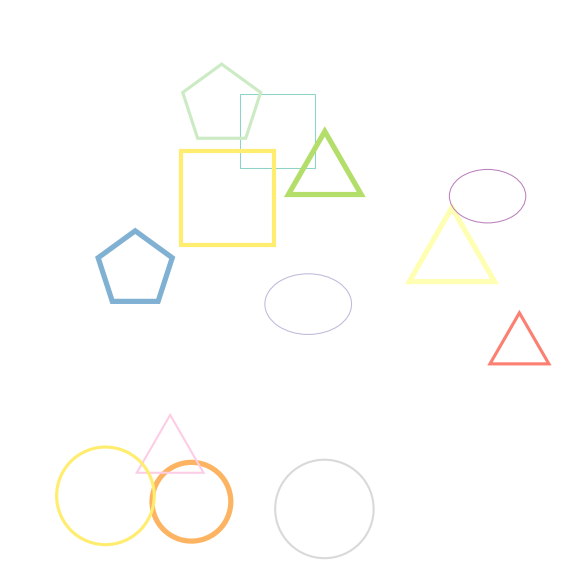[{"shape": "square", "thickness": 0.5, "radius": 0.32, "center": [0.481, 0.772]}, {"shape": "triangle", "thickness": 2.5, "radius": 0.43, "center": [0.783, 0.554]}, {"shape": "oval", "thickness": 0.5, "radius": 0.38, "center": [0.534, 0.473]}, {"shape": "triangle", "thickness": 1.5, "radius": 0.29, "center": [0.899, 0.398]}, {"shape": "pentagon", "thickness": 2.5, "radius": 0.34, "center": [0.234, 0.532]}, {"shape": "circle", "thickness": 2.5, "radius": 0.34, "center": [0.331, 0.13]}, {"shape": "triangle", "thickness": 2.5, "radius": 0.36, "center": [0.562, 0.699]}, {"shape": "triangle", "thickness": 1, "radius": 0.33, "center": [0.295, 0.214]}, {"shape": "circle", "thickness": 1, "radius": 0.43, "center": [0.562, 0.118]}, {"shape": "oval", "thickness": 0.5, "radius": 0.33, "center": [0.844, 0.659]}, {"shape": "pentagon", "thickness": 1.5, "radius": 0.35, "center": [0.384, 0.817]}, {"shape": "circle", "thickness": 1.5, "radius": 0.42, "center": [0.183, 0.141]}, {"shape": "square", "thickness": 2, "radius": 0.4, "center": [0.394, 0.656]}]